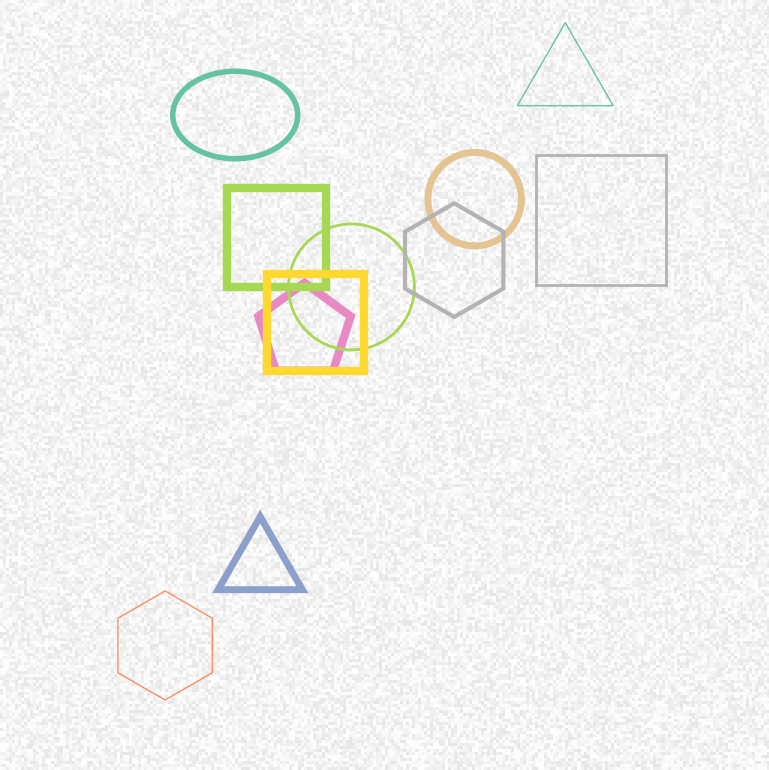[{"shape": "triangle", "thickness": 0.5, "radius": 0.36, "center": [0.734, 0.899]}, {"shape": "oval", "thickness": 2, "radius": 0.41, "center": [0.305, 0.851]}, {"shape": "hexagon", "thickness": 0.5, "radius": 0.35, "center": [0.214, 0.162]}, {"shape": "triangle", "thickness": 2.5, "radius": 0.32, "center": [0.338, 0.266]}, {"shape": "pentagon", "thickness": 3, "radius": 0.32, "center": [0.395, 0.57]}, {"shape": "circle", "thickness": 1, "radius": 0.41, "center": [0.456, 0.627]}, {"shape": "square", "thickness": 3, "radius": 0.32, "center": [0.359, 0.692]}, {"shape": "square", "thickness": 3, "radius": 0.32, "center": [0.41, 0.582]}, {"shape": "circle", "thickness": 2.5, "radius": 0.3, "center": [0.616, 0.741]}, {"shape": "square", "thickness": 1, "radius": 0.42, "center": [0.78, 0.714]}, {"shape": "hexagon", "thickness": 1.5, "radius": 0.37, "center": [0.59, 0.662]}]